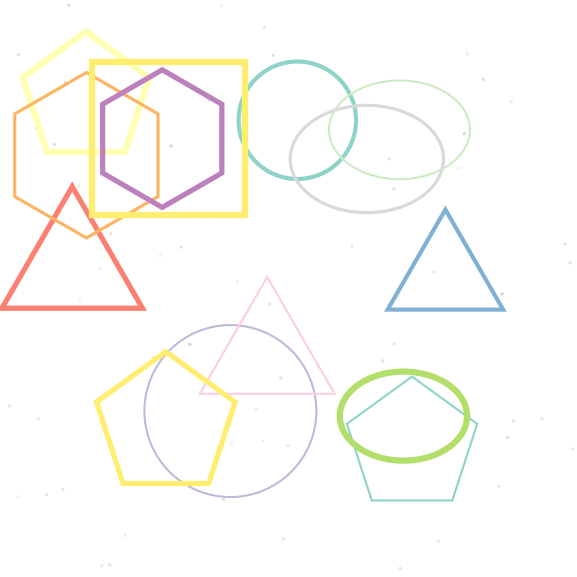[{"shape": "pentagon", "thickness": 1, "radius": 0.59, "center": [0.713, 0.228]}, {"shape": "circle", "thickness": 2, "radius": 0.51, "center": [0.515, 0.791]}, {"shape": "pentagon", "thickness": 3, "radius": 0.58, "center": [0.149, 0.829]}, {"shape": "circle", "thickness": 1, "radius": 0.74, "center": [0.399, 0.287]}, {"shape": "triangle", "thickness": 2.5, "radius": 0.7, "center": [0.125, 0.536]}, {"shape": "triangle", "thickness": 2, "radius": 0.58, "center": [0.771, 0.521]}, {"shape": "hexagon", "thickness": 1.5, "radius": 0.72, "center": [0.15, 0.73]}, {"shape": "oval", "thickness": 3, "radius": 0.55, "center": [0.699, 0.279]}, {"shape": "triangle", "thickness": 1, "radius": 0.67, "center": [0.463, 0.385]}, {"shape": "oval", "thickness": 1.5, "radius": 0.66, "center": [0.635, 0.724]}, {"shape": "hexagon", "thickness": 2.5, "radius": 0.6, "center": [0.281, 0.759]}, {"shape": "oval", "thickness": 1, "radius": 0.61, "center": [0.692, 0.774]}, {"shape": "pentagon", "thickness": 2.5, "radius": 0.63, "center": [0.287, 0.264]}, {"shape": "square", "thickness": 3, "radius": 0.66, "center": [0.292, 0.759]}]